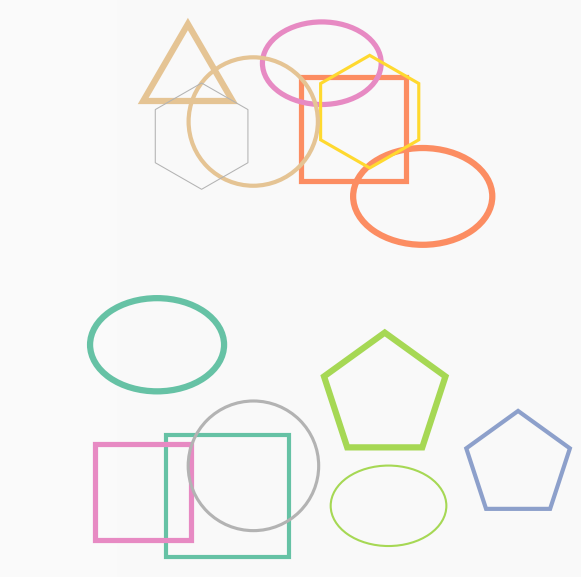[{"shape": "oval", "thickness": 3, "radius": 0.58, "center": [0.27, 0.402]}, {"shape": "square", "thickness": 2, "radius": 0.53, "center": [0.392, 0.141]}, {"shape": "square", "thickness": 2.5, "radius": 0.45, "center": [0.608, 0.776]}, {"shape": "oval", "thickness": 3, "radius": 0.6, "center": [0.727, 0.659]}, {"shape": "pentagon", "thickness": 2, "radius": 0.47, "center": [0.891, 0.194]}, {"shape": "square", "thickness": 2.5, "radius": 0.41, "center": [0.247, 0.147]}, {"shape": "oval", "thickness": 2.5, "radius": 0.51, "center": [0.554, 0.89]}, {"shape": "pentagon", "thickness": 3, "radius": 0.55, "center": [0.662, 0.313]}, {"shape": "oval", "thickness": 1, "radius": 0.5, "center": [0.668, 0.123]}, {"shape": "hexagon", "thickness": 1.5, "radius": 0.49, "center": [0.636, 0.806]}, {"shape": "circle", "thickness": 2, "radius": 0.56, "center": [0.436, 0.789]}, {"shape": "triangle", "thickness": 3, "radius": 0.44, "center": [0.323, 0.869]}, {"shape": "circle", "thickness": 1.5, "radius": 0.56, "center": [0.436, 0.193]}, {"shape": "hexagon", "thickness": 0.5, "radius": 0.46, "center": [0.347, 0.763]}]